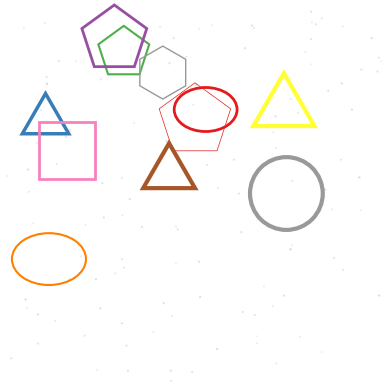[{"shape": "pentagon", "thickness": 0.5, "radius": 0.49, "center": [0.506, 0.687]}, {"shape": "oval", "thickness": 2, "radius": 0.41, "center": [0.534, 0.716]}, {"shape": "triangle", "thickness": 2.5, "radius": 0.35, "center": [0.118, 0.687]}, {"shape": "pentagon", "thickness": 1.5, "radius": 0.35, "center": [0.322, 0.863]}, {"shape": "pentagon", "thickness": 2, "radius": 0.44, "center": [0.297, 0.899]}, {"shape": "oval", "thickness": 1.5, "radius": 0.48, "center": [0.127, 0.327]}, {"shape": "triangle", "thickness": 3, "radius": 0.46, "center": [0.737, 0.718]}, {"shape": "triangle", "thickness": 3, "radius": 0.39, "center": [0.439, 0.55]}, {"shape": "square", "thickness": 2, "radius": 0.37, "center": [0.174, 0.609]}, {"shape": "hexagon", "thickness": 1, "radius": 0.34, "center": [0.423, 0.812]}, {"shape": "circle", "thickness": 3, "radius": 0.47, "center": [0.744, 0.497]}]